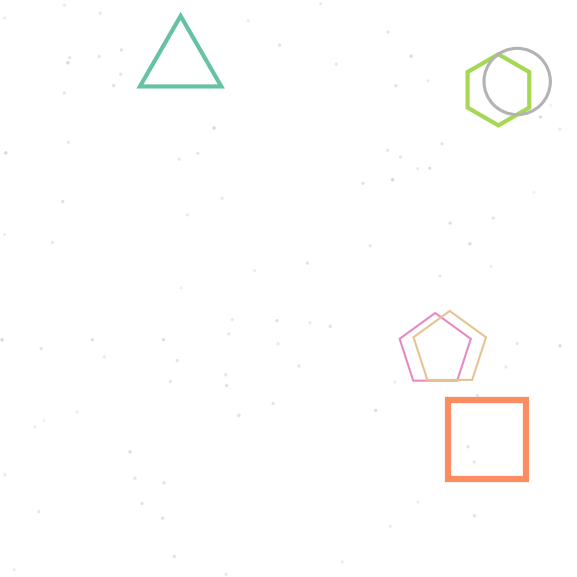[{"shape": "triangle", "thickness": 2, "radius": 0.41, "center": [0.313, 0.89]}, {"shape": "square", "thickness": 3, "radius": 0.34, "center": [0.843, 0.238]}, {"shape": "pentagon", "thickness": 1, "radius": 0.32, "center": [0.754, 0.392]}, {"shape": "hexagon", "thickness": 2, "radius": 0.31, "center": [0.863, 0.844]}, {"shape": "pentagon", "thickness": 1, "radius": 0.33, "center": [0.779, 0.395]}, {"shape": "circle", "thickness": 1.5, "radius": 0.29, "center": [0.896, 0.858]}]